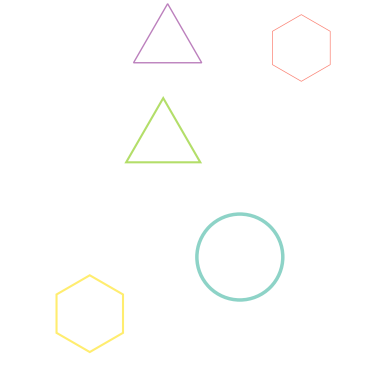[{"shape": "circle", "thickness": 2.5, "radius": 0.56, "center": [0.623, 0.332]}, {"shape": "hexagon", "thickness": 0.5, "radius": 0.43, "center": [0.783, 0.875]}, {"shape": "triangle", "thickness": 1.5, "radius": 0.56, "center": [0.424, 0.634]}, {"shape": "triangle", "thickness": 1, "radius": 0.51, "center": [0.435, 0.888]}, {"shape": "hexagon", "thickness": 1.5, "radius": 0.5, "center": [0.233, 0.185]}]